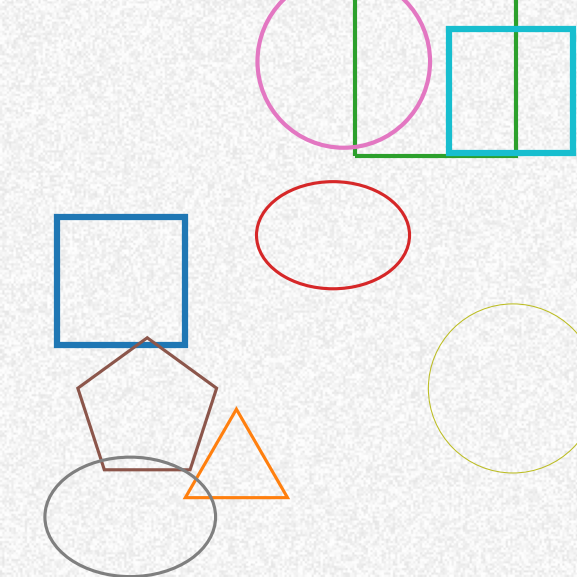[{"shape": "square", "thickness": 3, "radius": 0.56, "center": [0.21, 0.513]}, {"shape": "triangle", "thickness": 1.5, "radius": 0.51, "center": [0.409, 0.188]}, {"shape": "square", "thickness": 2, "radius": 0.69, "center": [0.754, 0.867]}, {"shape": "oval", "thickness": 1.5, "radius": 0.66, "center": [0.577, 0.592]}, {"shape": "pentagon", "thickness": 1.5, "radius": 0.63, "center": [0.255, 0.288]}, {"shape": "circle", "thickness": 2, "radius": 0.75, "center": [0.595, 0.893]}, {"shape": "oval", "thickness": 1.5, "radius": 0.74, "center": [0.226, 0.104]}, {"shape": "circle", "thickness": 0.5, "radius": 0.73, "center": [0.888, 0.327]}, {"shape": "square", "thickness": 3, "radius": 0.54, "center": [0.885, 0.842]}]